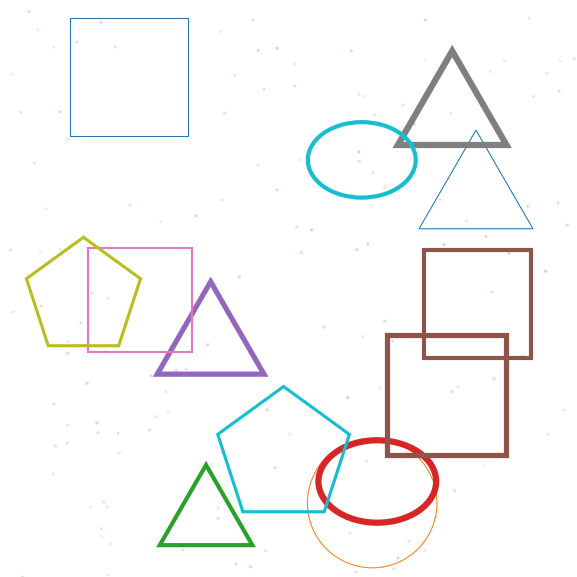[{"shape": "triangle", "thickness": 0.5, "radius": 0.57, "center": [0.824, 0.66]}, {"shape": "square", "thickness": 0.5, "radius": 0.51, "center": [0.224, 0.866]}, {"shape": "circle", "thickness": 0.5, "radius": 0.56, "center": [0.644, 0.128]}, {"shape": "triangle", "thickness": 2, "radius": 0.46, "center": [0.357, 0.101]}, {"shape": "oval", "thickness": 3, "radius": 0.51, "center": [0.653, 0.165]}, {"shape": "triangle", "thickness": 2.5, "radius": 0.53, "center": [0.365, 0.405]}, {"shape": "square", "thickness": 2, "radius": 0.47, "center": [0.827, 0.472]}, {"shape": "square", "thickness": 2.5, "radius": 0.52, "center": [0.774, 0.315]}, {"shape": "square", "thickness": 1, "radius": 0.45, "center": [0.242, 0.48]}, {"shape": "triangle", "thickness": 3, "radius": 0.54, "center": [0.783, 0.802]}, {"shape": "pentagon", "thickness": 1.5, "radius": 0.52, "center": [0.145, 0.484]}, {"shape": "oval", "thickness": 2, "radius": 0.47, "center": [0.626, 0.722]}, {"shape": "pentagon", "thickness": 1.5, "radius": 0.6, "center": [0.491, 0.21]}]